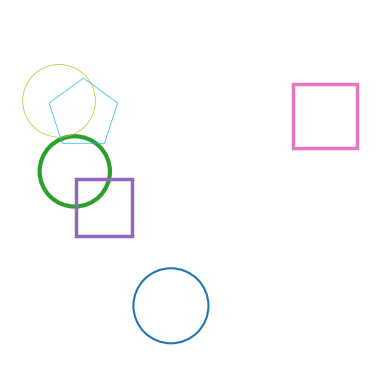[{"shape": "circle", "thickness": 1.5, "radius": 0.49, "center": [0.444, 0.206]}, {"shape": "circle", "thickness": 3, "radius": 0.46, "center": [0.194, 0.555]}, {"shape": "square", "thickness": 2.5, "radius": 0.37, "center": [0.271, 0.46]}, {"shape": "square", "thickness": 2.5, "radius": 0.41, "center": [0.844, 0.699]}, {"shape": "circle", "thickness": 0.5, "radius": 0.47, "center": [0.153, 0.738]}, {"shape": "pentagon", "thickness": 0.5, "radius": 0.47, "center": [0.217, 0.704]}]